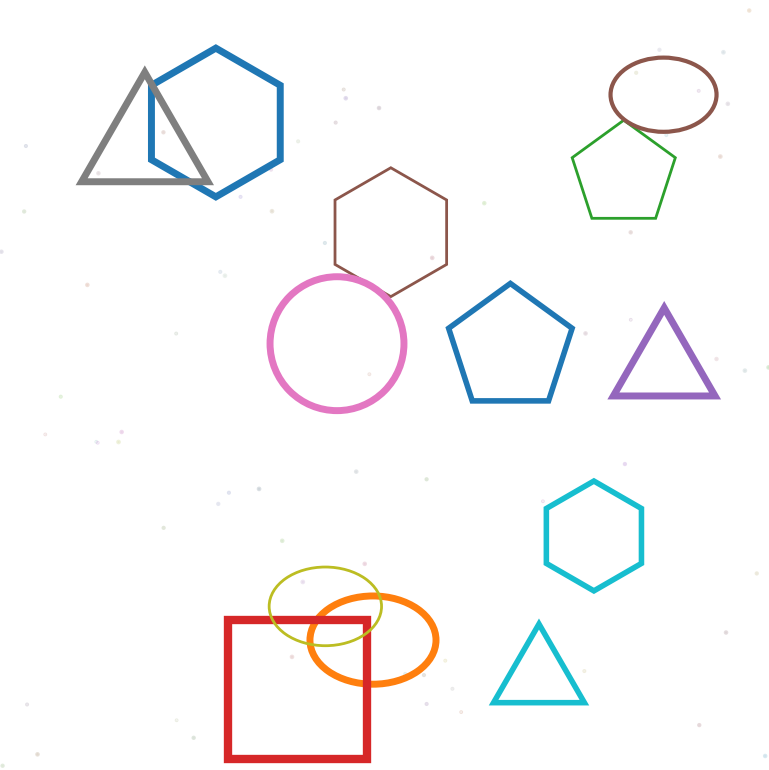[{"shape": "hexagon", "thickness": 2.5, "radius": 0.48, "center": [0.28, 0.841]}, {"shape": "pentagon", "thickness": 2, "radius": 0.42, "center": [0.663, 0.548]}, {"shape": "oval", "thickness": 2.5, "radius": 0.41, "center": [0.484, 0.169]}, {"shape": "pentagon", "thickness": 1, "radius": 0.35, "center": [0.81, 0.773]}, {"shape": "square", "thickness": 3, "radius": 0.45, "center": [0.387, 0.104]}, {"shape": "triangle", "thickness": 2.5, "radius": 0.38, "center": [0.863, 0.524]}, {"shape": "oval", "thickness": 1.5, "radius": 0.34, "center": [0.862, 0.877]}, {"shape": "hexagon", "thickness": 1, "radius": 0.42, "center": [0.508, 0.698]}, {"shape": "circle", "thickness": 2.5, "radius": 0.43, "center": [0.438, 0.554]}, {"shape": "triangle", "thickness": 2.5, "radius": 0.47, "center": [0.188, 0.811]}, {"shape": "oval", "thickness": 1, "radius": 0.36, "center": [0.423, 0.213]}, {"shape": "hexagon", "thickness": 2, "radius": 0.36, "center": [0.771, 0.304]}, {"shape": "triangle", "thickness": 2, "radius": 0.34, "center": [0.7, 0.121]}]